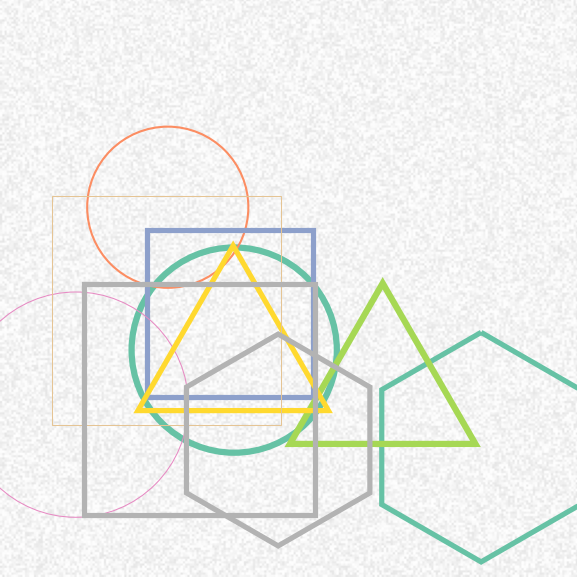[{"shape": "hexagon", "thickness": 2.5, "radius": 0.99, "center": [0.833, 0.225]}, {"shape": "circle", "thickness": 3, "radius": 0.89, "center": [0.406, 0.393]}, {"shape": "circle", "thickness": 1, "radius": 0.7, "center": [0.291, 0.64]}, {"shape": "square", "thickness": 2.5, "radius": 0.72, "center": [0.399, 0.456]}, {"shape": "circle", "thickness": 0.5, "radius": 0.98, "center": [0.131, 0.298]}, {"shape": "triangle", "thickness": 3, "radius": 0.93, "center": [0.663, 0.323]}, {"shape": "triangle", "thickness": 2.5, "radius": 0.95, "center": [0.404, 0.383]}, {"shape": "square", "thickness": 0.5, "radius": 0.99, "center": [0.288, 0.462]}, {"shape": "square", "thickness": 2.5, "radius": 1.0, "center": [0.346, 0.307]}, {"shape": "hexagon", "thickness": 2.5, "radius": 0.92, "center": [0.482, 0.237]}]